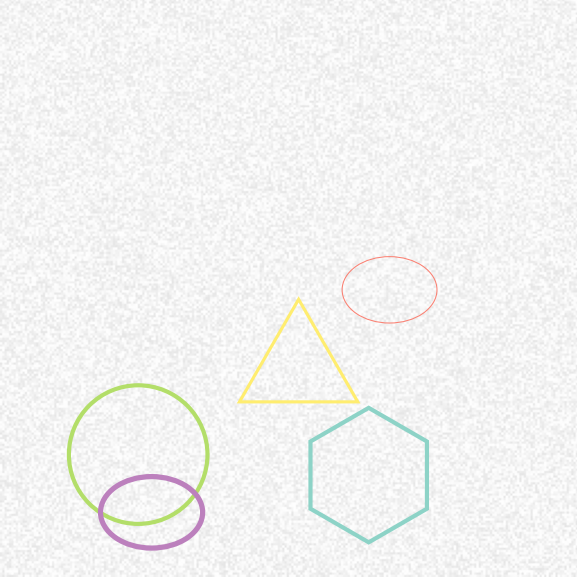[{"shape": "hexagon", "thickness": 2, "radius": 0.58, "center": [0.638, 0.176]}, {"shape": "oval", "thickness": 0.5, "radius": 0.41, "center": [0.675, 0.497]}, {"shape": "circle", "thickness": 2, "radius": 0.6, "center": [0.239, 0.212]}, {"shape": "oval", "thickness": 2.5, "radius": 0.44, "center": [0.262, 0.112]}, {"shape": "triangle", "thickness": 1.5, "radius": 0.59, "center": [0.517, 0.362]}]